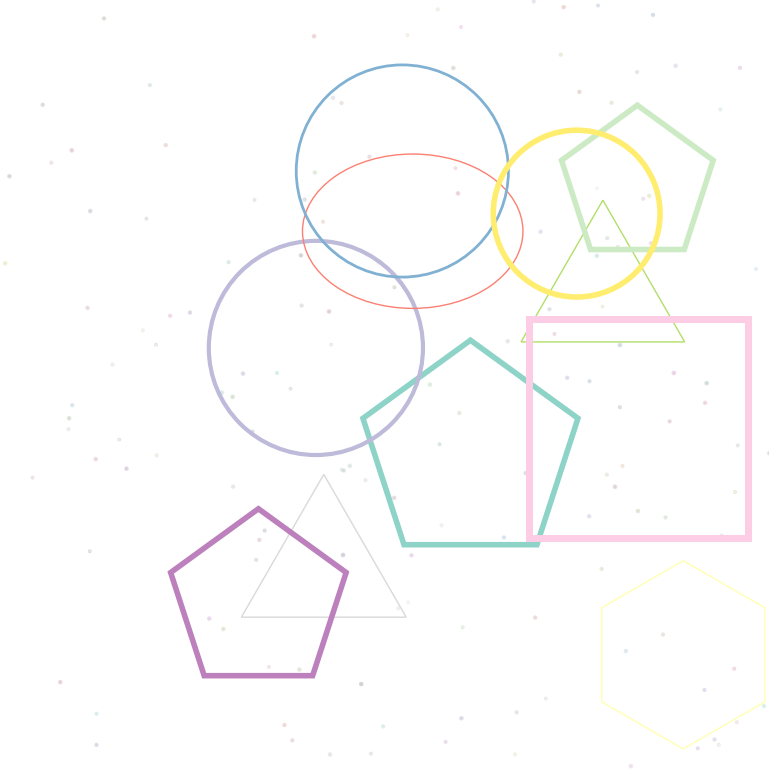[{"shape": "pentagon", "thickness": 2, "radius": 0.73, "center": [0.611, 0.411]}, {"shape": "hexagon", "thickness": 0.5, "radius": 0.61, "center": [0.887, 0.15]}, {"shape": "circle", "thickness": 1.5, "radius": 0.7, "center": [0.41, 0.548]}, {"shape": "oval", "thickness": 0.5, "radius": 0.72, "center": [0.536, 0.7]}, {"shape": "circle", "thickness": 1, "radius": 0.69, "center": [0.523, 0.778]}, {"shape": "triangle", "thickness": 0.5, "radius": 0.61, "center": [0.783, 0.617]}, {"shape": "square", "thickness": 2.5, "radius": 0.71, "center": [0.83, 0.443]}, {"shape": "triangle", "thickness": 0.5, "radius": 0.62, "center": [0.421, 0.26]}, {"shape": "pentagon", "thickness": 2, "radius": 0.6, "center": [0.336, 0.219]}, {"shape": "pentagon", "thickness": 2, "radius": 0.52, "center": [0.828, 0.76]}, {"shape": "circle", "thickness": 2, "radius": 0.54, "center": [0.749, 0.723]}]